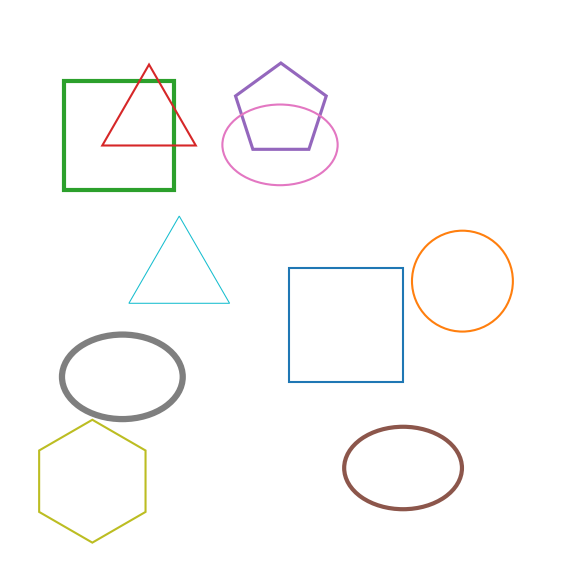[{"shape": "square", "thickness": 1, "radius": 0.49, "center": [0.599, 0.436]}, {"shape": "circle", "thickness": 1, "radius": 0.44, "center": [0.801, 0.512]}, {"shape": "square", "thickness": 2, "radius": 0.47, "center": [0.206, 0.765]}, {"shape": "triangle", "thickness": 1, "radius": 0.47, "center": [0.258, 0.794]}, {"shape": "pentagon", "thickness": 1.5, "radius": 0.41, "center": [0.486, 0.807]}, {"shape": "oval", "thickness": 2, "radius": 0.51, "center": [0.698, 0.189]}, {"shape": "oval", "thickness": 1, "radius": 0.5, "center": [0.485, 0.748]}, {"shape": "oval", "thickness": 3, "radius": 0.52, "center": [0.212, 0.347]}, {"shape": "hexagon", "thickness": 1, "radius": 0.53, "center": [0.16, 0.166]}, {"shape": "triangle", "thickness": 0.5, "radius": 0.5, "center": [0.31, 0.524]}]